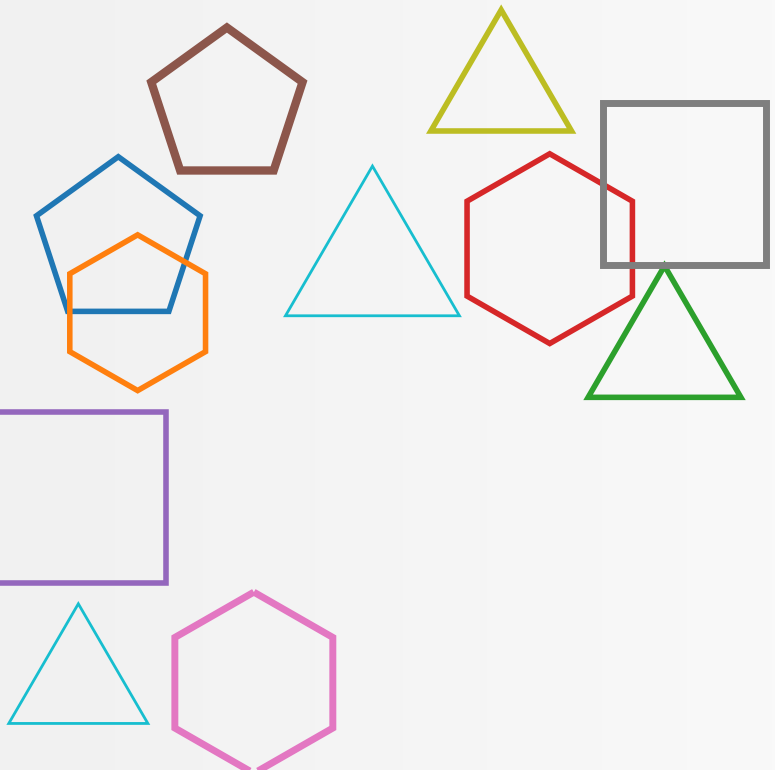[{"shape": "pentagon", "thickness": 2, "radius": 0.56, "center": [0.153, 0.685]}, {"shape": "hexagon", "thickness": 2, "radius": 0.51, "center": [0.178, 0.594]}, {"shape": "triangle", "thickness": 2, "radius": 0.57, "center": [0.857, 0.541]}, {"shape": "hexagon", "thickness": 2, "radius": 0.62, "center": [0.709, 0.677]}, {"shape": "square", "thickness": 2, "radius": 0.56, "center": [0.103, 0.354]}, {"shape": "pentagon", "thickness": 3, "radius": 0.51, "center": [0.293, 0.862]}, {"shape": "hexagon", "thickness": 2.5, "radius": 0.59, "center": [0.328, 0.113]}, {"shape": "square", "thickness": 2.5, "radius": 0.53, "center": [0.883, 0.761]}, {"shape": "triangle", "thickness": 2, "radius": 0.52, "center": [0.647, 0.882]}, {"shape": "triangle", "thickness": 1, "radius": 0.52, "center": [0.101, 0.112]}, {"shape": "triangle", "thickness": 1, "radius": 0.65, "center": [0.481, 0.655]}]